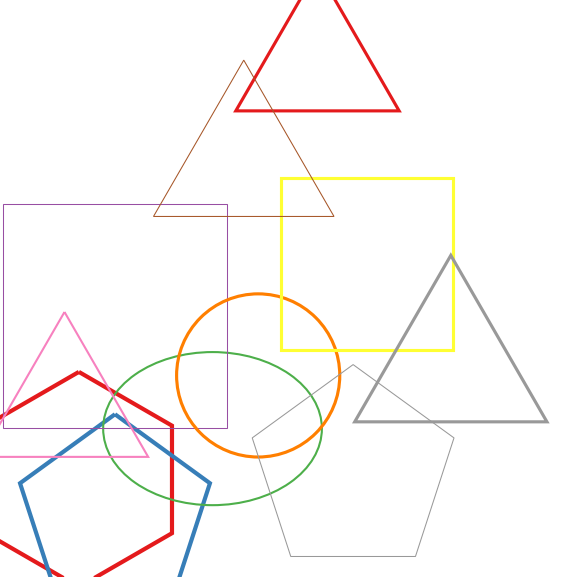[{"shape": "triangle", "thickness": 1.5, "radius": 0.82, "center": [0.55, 0.889]}, {"shape": "hexagon", "thickness": 2, "radius": 0.93, "center": [0.137, 0.169]}, {"shape": "pentagon", "thickness": 2, "radius": 0.86, "center": [0.199, 0.109]}, {"shape": "oval", "thickness": 1, "radius": 0.95, "center": [0.368, 0.257]}, {"shape": "square", "thickness": 0.5, "radius": 0.97, "center": [0.2, 0.452]}, {"shape": "circle", "thickness": 1.5, "radius": 0.71, "center": [0.447, 0.349]}, {"shape": "square", "thickness": 1.5, "radius": 0.75, "center": [0.635, 0.542]}, {"shape": "triangle", "thickness": 0.5, "radius": 0.9, "center": [0.422, 0.715]}, {"shape": "triangle", "thickness": 1, "radius": 0.84, "center": [0.112, 0.292]}, {"shape": "pentagon", "thickness": 0.5, "radius": 0.92, "center": [0.611, 0.184]}, {"shape": "triangle", "thickness": 1.5, "radius": 0.96, "center": [0.781, 0.365]}]